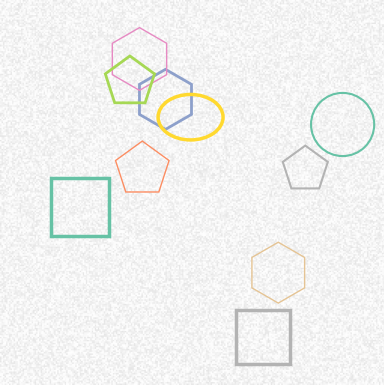[{"shape": "circle", "thickness": 1.5, "radius": 0.41, "center": [0.89, 0.677]}, {"shape": "square", "thickness": 2.5, "radius": 0.38, "center": [0.208, 0.463]}, {"shape": "pentagon", "thickness": 1, "radius": 0.37, "center": [0.37, 0.56]}, {"shape": "hexagon", "thickness": 2, "radius": 0.39, "center": [0.43, 0.742]}, {"shape": "hexagon", "thickness": 1, "radius": 0.41, "center": [0.362, 0.847]}, {"shape": "pentagon", "thickness": 2, "radius": 0.34, "center": [0.337, 0.787]}, {"shape": "oval", "thickness": 2.5, "radius": 0.42, "center": [0.495, 0.696]}, {"shape": "hexagon", "thickness": 1, "radius": 0.4, "center": [0.723, 0.292]}, {"shape": "pentagon", "thickness": 1.5, "radius": 0.31, "center": [0.793, 0.56]}, {"shape": "square", "thickness": 2.5, "radius": 0.35, "center": [0.682, 0.125]}]